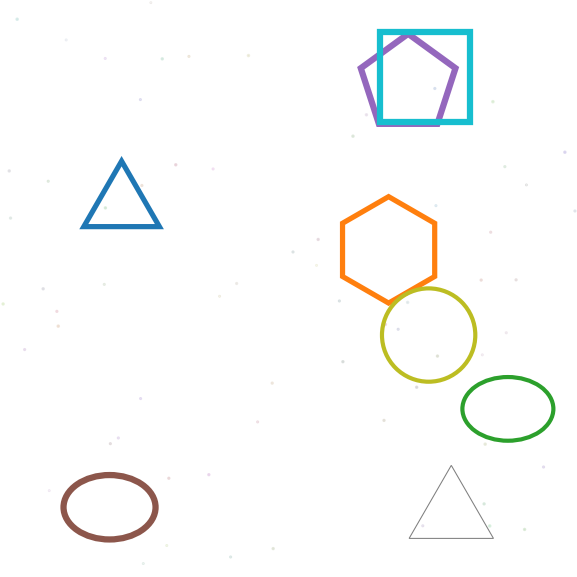[{"shape": "triangle", "thickness": 2.5, "radius": 0.38, "center": [0.211, 0.644]}, {"shape": "hexagon", "thickness": 2.5, "radius": 0.46, "center": [0.673, 0.566]}, {"shape": "oval", "thickness": 2, "radius": 0.39, "center": [0.879, 0.291]}, {"shape": "pentagon", "thickness": 3, "radius": 0.43, "center": [0.707, 0.854]}, {"shape": "oval", "thickness": 3, "radius": 0.4, "center": [0.19, 0.121]}, {"shape": "triangle", "thickness": 0.5, "radius": 0.42, "center": [0.781, 0.109]}, {"shape": "circle", "thickness": 2, "radius": 0.4, "center": [0.742, 0.419]}, {"shape": "square", "thickness": 3, "radius": 0.39, "center": [0.736, 0.866]}]